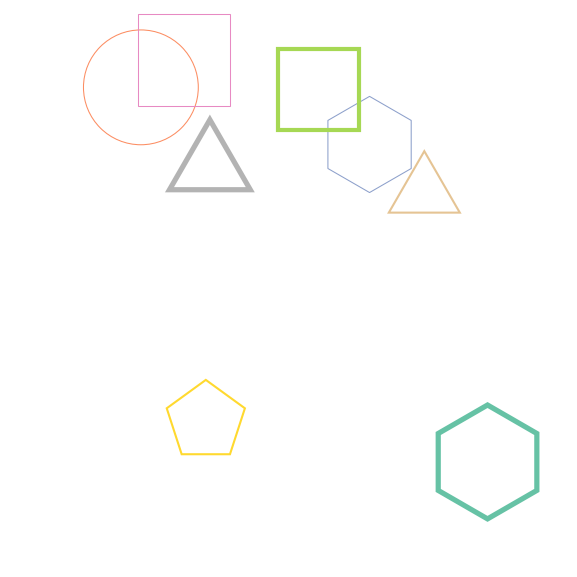[{"shape": "hexagon", "thickness": 2.5, "radius": 0.49, "center": [0.844, 0.199]}, {"shape": "circle", "thickness": 0.5, "radius": 0.5, "center": [0.244, 0.848]}, {"shape": "hexagon", "thickness": 0.5, "radius": 0.42, "center": [0.64, 0.749]}, {"shape": "square", "thickness": 0.5, "radius": 0.4, "center": [0.318, 0.895]}, {"shape": "square", "thickness": 2, "radius": 0.35, "center": [0.552, 0.844]}, {"shape": "pentagon", "thickness": 1, "radius": 0.36, "center": [0.356, 0.27]}, {"shape": "triangle", "thickness": 1, "radius": 0.35, "center": [0.735, 0.666]}, {"shape": "triangle", "thickness": 2.5, "radius": 0.4, "center": [0.363, 0.711]}]